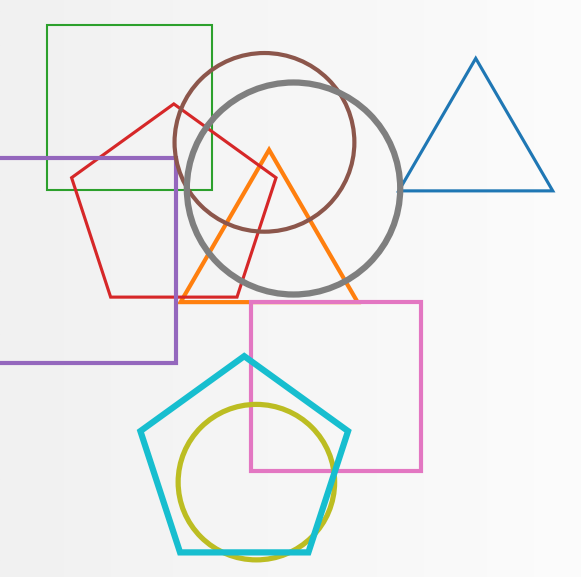[{"shape": "triangle", "thickness": 1.5, "radius": 0.76, "center": [0.818, 0.745]}, {"shape": "triangle", "thickness": 2, "radius": 0.88, "center": [0.463, 0.564]}, {"shape": "square", "thickness": 1, "radius": 0.71, "center": [0.223, 0.813]}, {"shape": "pentagon", "thickness": 1.5, "radius": 0.92, "center": [0.299, 0.634]}, {"shape": "square", "thickness": 2, "radius": 0.89, "center": [0.124, 0.548]}, {"shape": "circle", "thickness": 2, "radius": 0.77, "center": [0.455, 0.753]}, {"shape": "square", "thickness": 2, "radius": 0.73, "center": [0.577, 0.33]}, {"shape": "circle", "thickness": 3, "radius": 0.92, "center": [0.505, 0.673]}, {"shape": "circle", "thickness": 2.5, "radius": 0.67, "center": [0.441, 0.164]}, {"shape": "pentagon", "thickness": 3, "radius": 0.94, "center": [0.42, 0.195]}]